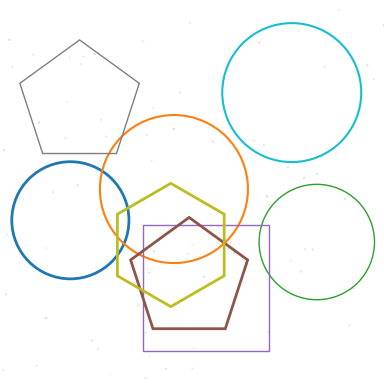[{"shape": "circle", "thickness": 2, "radius": 0.76, "center": [0.183, 0.428]}, {"shape": "circle", "thickness": 1.5, "radius": 0.96, "center": [0.452, 0.509]}, {"shape": "circle", "thickness": 1, "radius": 0.75, "center": [0.823, 0.371]}, {"shape": "square", "thickness": 1, "radius": 0.82, "center": [0.536, 0.252]}, {"shape": "pentagon", "thickness": 2, "radius": 0.8, "center": [0.491, 0.275]}, {"shape": "pentagon", "thickness": 1, "radius": 0.82, "center": [0.207, 0.733]}, {"shape": "hexagon", "thickness": 2, "radius": 0.8, "center": [0.444, 0.364]}, {"shape": "circle", "thickness": 1.5, "radius": 0.9, "center": [0.758, 0.759]}]